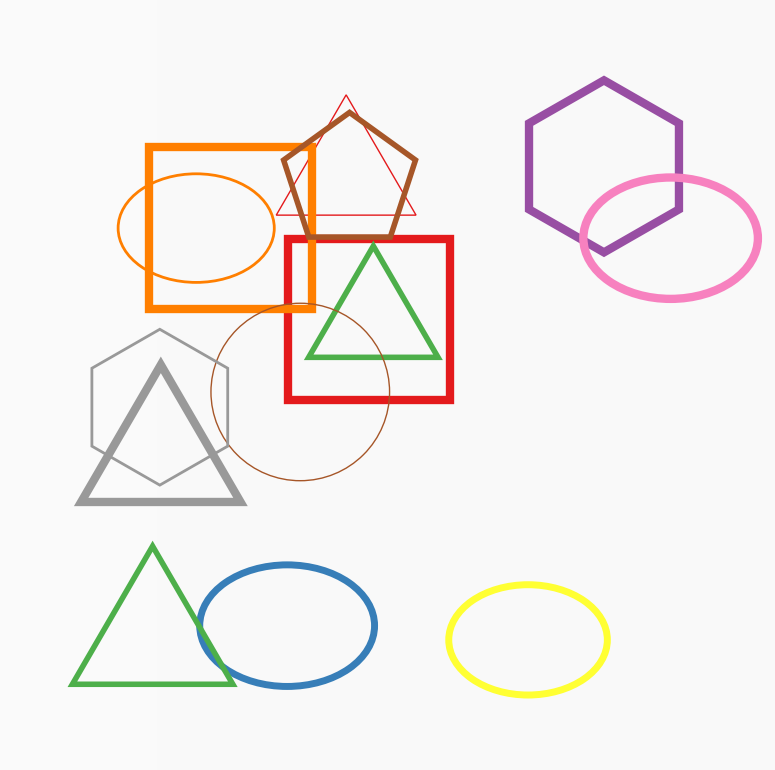[{"shape": "triangle", "thickness": 0.5, "radius": 0.52, "center": [0.447, 0.773]}, {"shape": "square", "thickness": 3, "radius": 0.52, "center": [0.476, 0.584]}, {"shape": "oval", "thickness": 2.5, "radius": 0.56, "center": [0.371, 0.187]}, {"shape": "triangle", "thickness": 2, "radius": 0.48, "center": [0.482, 0.584]}, {"shape": "triangle", "thickness": 2, "radius": 0.6, "center": [0.197, 0.171]}, {"shape": "hexagon", "thickness": 3, "radius": 0.56, "center": [0.779, 0.784]}, {"shape": "oval", "thickness": 1, "radius": 0.5, "center": [0.253, 0.704]}, {"shape": "square", "thickness": 3, "radius": 0.52, "center": [0.298, 0.704]}, {"shape": "oval", "thickness": 2.5, "radius": 0.51, "center": [0.681, 0.169]}, {"shape": "circle", "thickness": 0.5, "radius": 0.58, "center": [0.387, 0.491]}, {"shape": "pentagon", "thickness": 2, "radius": 0.45, "center": [0.451, 0.764]}, {"shape": "oval", "thickness": 3, "radius": 0.56, "center": [0.865, 0.691]}, {"shape": "hexagon", "thickness": 1, "radius": 0.51, "center": [0.206, 0.471]}, {"shape": "triangle", "thickness": 3, "radius": 0.59, "center": [0.208, 0.407]}]